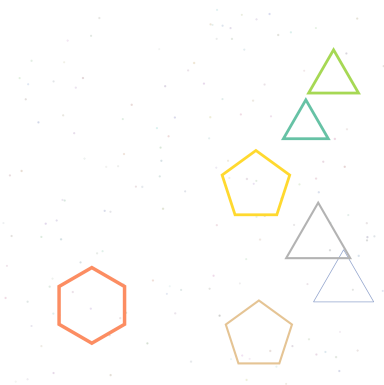[{"shape": "triangle", "thickness": 2, "radius": 0.34, "center": [0.794, 0.673]}, {"shape": "hexagon", "thickness": 2.5, "radius": 0.49, "center": [0.238, 0.207]}, {"shape": "triangle", "thickness": 0.5, "radius": 0.45, "center": [0.892, 0.261]}, {"shape": "triangle", "thickness": 2, "radius": 0.37, "center": [0.866, 0.796]}, {"shape": "pentagon", "thickness": 2, "radius": 0.46, "center": [0.665, 0.517]}, {"shape": "pentagon", "thickness": 1.5, "radius": 0.45, "center": [0.672, 0.129]}, {"shape": "triangle", "thickness": 1.5, "radius": 0.48, "center": [0.826, 0.377]}]